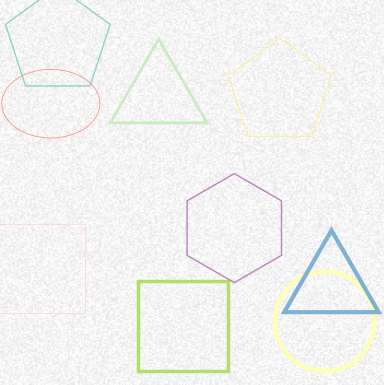[{"shape": "pentagon", "thickness": 1, "radius": 0.71, "center": [0.15, 0.892]}, {"shape": "circle", "thickness": 3, "radius": 0.65, "center": [0.843, 0.165]}, {"shape": "oval", "thickness": 0.5, "radius": 0.64, "center": [0.132, 0.731]}, {"shape": "triangle", "thickness": 3, "radius": 0.71, "center": [0.861, 0.26]}, {"shape": "square", "thickness": 2.5, "radius": 0.59, "center": [0.475, 0.153]}, {"shape": "square", "thickness": 0.5, "radius": 0.58, "center": [0.105, 0.303]}, {"shape": "hexagon", "thickness": 1, "radius": 0.71, "center": [0.609, 0.408]}, {"shape": "triangle", "thickness": 2, "radius": 0.73, "center": [0.412, 0.754]}, {"shape": "pentagon", "thickness": 0.5, "radius": 0.7, "center": [0.727, 0.76]}]